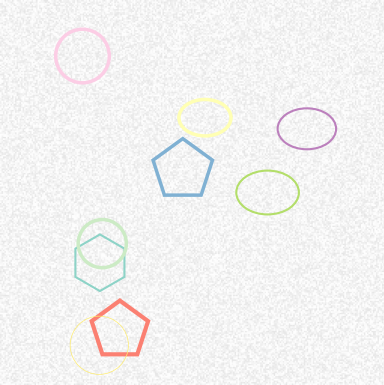[{"shape": "hexagon", "thickness": 1.5, "radius": 0.37, "center": [0.26, 0.318]}, {"shape": "oval", "thickness": 2.5, "radius": 0.34, "center": [0.532, 0.694]}, {"shape": "pentagon", "thickness": 3, "radius": 0.39, "center": [0.311, 0.142]}, {"shape": "pentagon", "thickness": 2.5, "radius": 0.41, "center": [0.475, 0.559]}, {"shape": "oval", "thickness": 1.5, "radius": 0.41, "center": [0.695, 0.5]}, {"shape": "circle", "thickness": 2.5, "radius": 0.35, "center": [0.214, 0.854]}, {"shape": "oval", "thickness": 1.5, "radius": 0.38, "center": [0.797, 0.665]}, {"shape": "circle", "thickness": 2.5, "radius": 0.31, "center": [0.266, 0.367]}, {"shape": "circle", "thickness": 0.5, "radius": 0.38, "center": [0.258, 0.103]}]